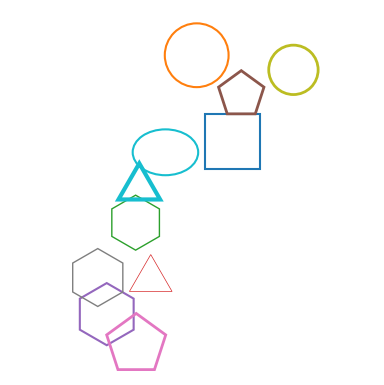[{"shape": "square", "thickness": 1.5, "radius": 0.36, "center": [0.603, 0.633]}, {"shape": "circle", "thickness": 1.5, "radius": 0.41, "center": [0.511, 0.857]}, {"shape": "hexagon", "thickness": 1, "radius": 0.36, "center": [0.352, 0.422]}, {"shape": "triangle", "thickness": 0.5, "radius": 0.32, "center": [0.392, 0.275]}, {"shape": "hexagon", "thickness": 1.5, "radius": 0.4, "center": [0.277, 0.184]}, {"shape": "pentagon", "thickness": 2, "radius": 0.31, "center": [0.627, 0.754]}, {"shape": "pentagon", "thickness": 2, "radius": 0.4, "center": [0.354, 0.105]}, {"shape": "hexagon", "thickness": 1, "radius": 0.38, "center": [0.254, 0.279]}, {"shape": "circle", "thickness": 2, "radius": 0.32, "center": [0.762, 0.819]}, {"shape": "triangle", "thickness": 3, "radius": 0.31, "center": [0.362, 0.513]}, {"shape": "oval", "thickness": 1.5, "radius": 0.43, "center": [0.43, 0.604]}]